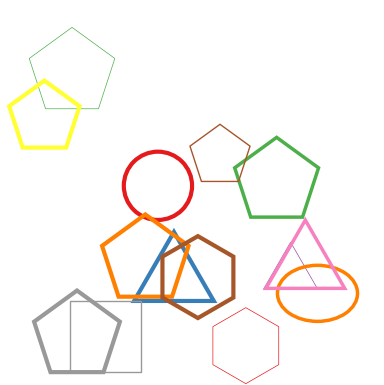[{"shape": "hexagon", "thickness": 0.5, "radius": 0.49, "center": [0.638, 0.102]}, {"shape": "circle", "thickness": 3, "radius": 0.44, "center": [0.41, 0.517]}, {"shape": "triangle", "thickness": 3, "radius": 0.6, "center": [0.452, 0.278]}, {"shape": "pentagon", "thickness": 0.5, "radius": 0.58, "center": [0.187, 0.812]}, {"shape": "pentagon", "thickness": 2.5, "radius": 0.57, "center": [0.718, 0.529]}, {"shape": "triangle", "thickness": 0.5, "radius": 0.41, "center": [0.755, 0.29]}, {"shape": "oval", "thickness": 2.5, "radius": 0.52, "center": [0.825, 0.238]}, {"shape": "pentagon", "thickness": 3, "radius": 0.59, "center": [0.377, 0.325]}, {"shape": "pentagon", "thickness": 3, "radius": 0.48, "center": [0.115, 0.694]}, {"shape": "hexagon", "thickness": 3, "radius": 0.53, "center": [0.514, 0.28]}, {"shape": "pentagon", "thickness": 1, "radius": 0.41, "center": [0.571, 0.595]}, {"shape": "triangle", "thickness": 2.5, "radius": 0.59, "center": [0.793, 0.31]}, {"shape": "square", "thickness": 1, "radius": 0.46, "center": [0.275, 0.126]}, {"shape": "pentagon", "thickness": 3, "radius": 0.59, "center": [0.2, 0.128]}]